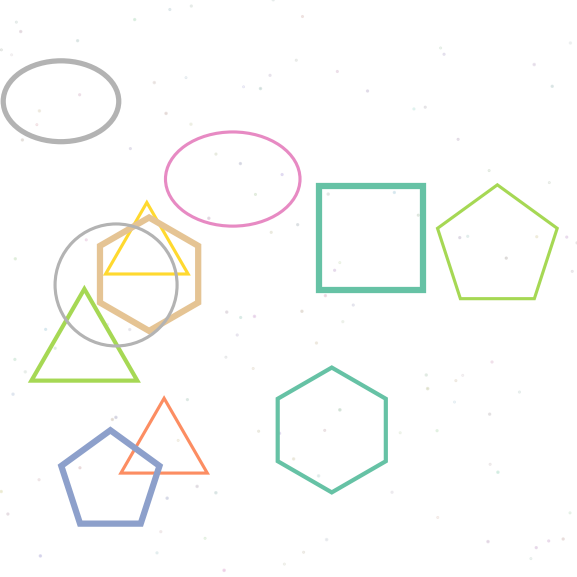[{"shape": "square", "thickness": 3, "radius": 0.45, "center": [0.642, 0.587]}, {"shape": "hexagon", "thickness": 2, "radius": 0.54, "center": [0.574, 0.255]}, {"shape": "triangle", "thickness": 1.5, "radius": 0.43, "center": [0.284, 0.223]}, {"shape": "pentagon", "thickness": 3, "radius": 0.45, "center": [0.191, 0.165]}, {"shape": "oval", "thickness": 1.5, "radius": 0.58, "center": [0.403, 0.689]}, {"shape": "triangle", "thickness": 2, "radius": 0.53, "center": [0.146, 0.393]}, {"shape": "pentagon", "thickness": 1.5, "radius": 0.54, "center": [0.861, 0.57]}, {"shape": "triangle", "thickness": 1.5, "radius": 0.41, "center": [0.254, 0.566]}, {"shape": "hexagon", "thickness": 3, "radius": 0.49, "center": [0.258, 0.524]}, {"shape": "oval", "thickness": 2.5, "radius": 0.5, "center": [0.106, 0.824]}, {"shape": "circle", "thickness": 1.5, "radius": 0.53, "center": [0.201, 0.506]}]